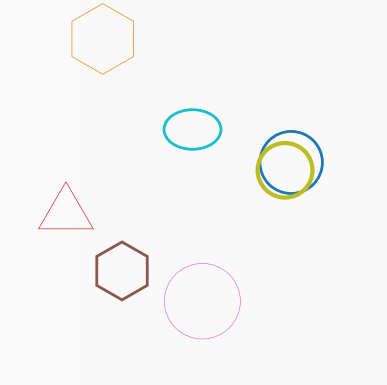[{"shape": "circle", "thickness": 2, "radius": 0.4, "center": [0.751, 0.578]}, {"shape": "hexagon", "thickness": 0.5, "radius": 0.46, "center": [0.265, 0.899]}, {"shape": "triangle", "thickness": 0.5, "radius": 0.41, "center": [0.17, 0.446]}, {"shape": "hexagon", "thickness": 2, "radius": 0.38, "center": [0.315, 0.296]}, {"shape": "circle", "thickness": 0.5, "radius": 0.49, "center": [0.522, 0.218]}, {"shape": "circle", "thickness": 3, "radius": 0.35, "center": [0.736, 0.558]}, {"shape": "oval", "thickness": 2, "radius": 0.37, "center": [0.497, 0.664]}]